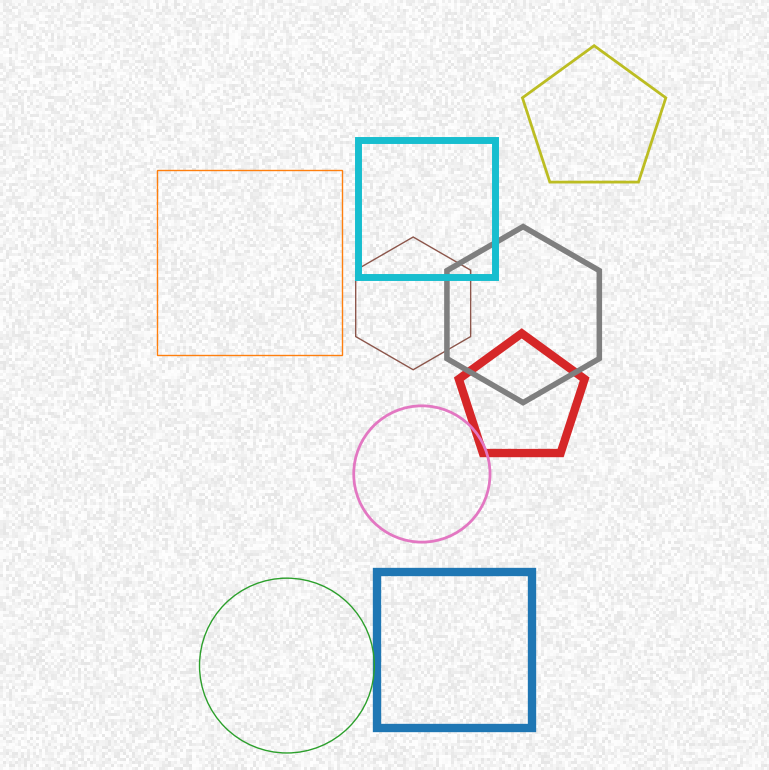[{"shape": "square", "thickness": 3, "radius": 0.5, "center": [0.59, 0.156]}, {"shape": "square", "thickness": 0.5, "radius": 0.6, "center": [0.324, 0.659]}, {"shape": "circle", "thickness": 0.5, "radius": 0.57, "center": [0.373, 0.136]}, {"shape": "pentagon", "thickness": 3, "radius": 0.43, "center": [0.678, 0.481]}, {"shape": "hexagon", "thickness": 0.5, "radius": 0.43, "center": [0.537, 0.606]}, {"shape": "circle", "thickness": 1, "radius": 0.44, "center": [0.548, 0.384]}, {"shape": "hexagon", "thickness": 2, "radius": 0.57, "center": [0.679, 0.591]}, {"shape": "pentagon", "thickness": 1, "radius": 0.49, "center": [0.772, 0.843]}, {"shape": "square", "thickness": 2.5, "radius": 0.45, "center": [0.554, 0.73]}]